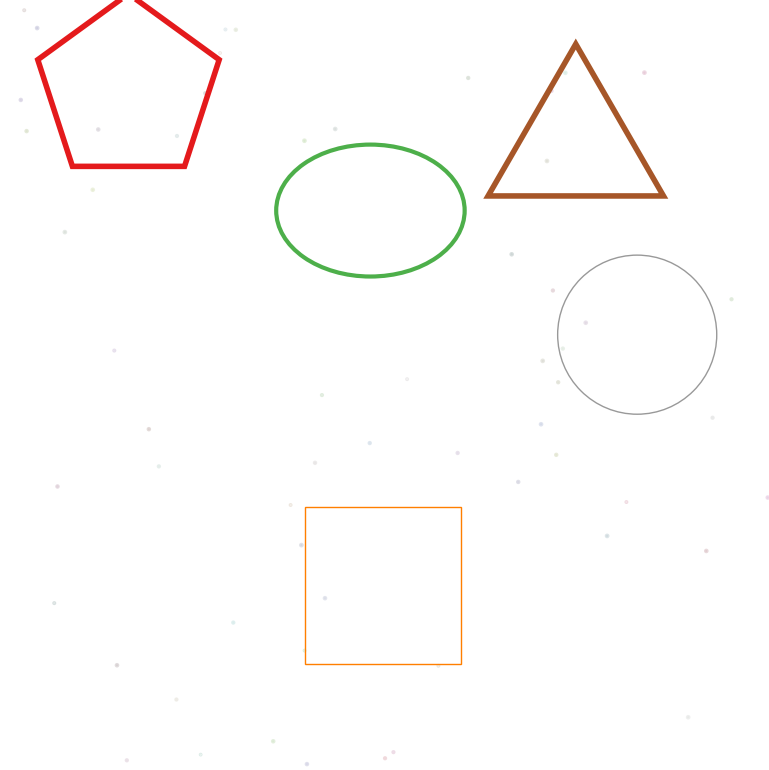[{"shape": "pentagon", "thickness": 2, "radius": 0.62, "center": [0.167, 0.884]}, {"shape": "oval", "thickness": 1.5, "radius": 0.61, "center": [0.481, 0.727]}, {"shape": "square", "thickness": 0.5, "radius": 0.51, "center": [0.498, 0.24]}, {"shape": "triangle", "thickness": 2, "radius": 0.66, "center": [0.748, 0.811]}, {"shape": "circle", "thickness": 0.5, "radius": 0.52, "center": [0.828, 0.565]}]